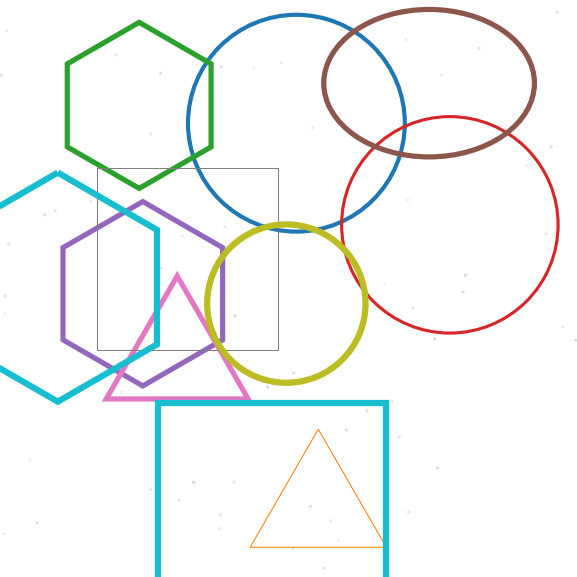[{"shape": "circle", "thickness": 2, "radius": 0.94, "center": [0.513, 0.786]}, {"shape": "triangle", "thickness": 0.5, "radius": 0.68, "center": [0.551, 0.12]}, {"shape": "hexagon", "thickness": 2.5, "radius": 0.72, "center": [0.241, 0.817]}, {"shape": "circle", "thickness": 1.5, "radius": 0.94, "center": [0.779, 0.61]}, {"shape": "hexagon", "thickness": 2.5, "radius": 0.8, "center": [0.247, 0.491]}, {"shape": "oval", "thickness": 2.5, "radius": 0.91, "center": [0.743, 0.855]}, {"shape": "triangle", "thickness": 2.5, "radius": 0.71, "center": [0.307, 0.379]}, {"shape": "square", "thickness": 0.5, "radius": 0.78, "center": [0.324, 0.551]}, {"shape": "circle", "thickness": 3, "radius": 0.69, "center": [0.496, 0.473]}, {"shape": "square", "thickness": 3, "radius": 0.99, "center": [0.47, 0.104]}, {"shape": "hexagon", "thickness": 3, "radius": 0.99, "center": [0.1, 0.502]}]